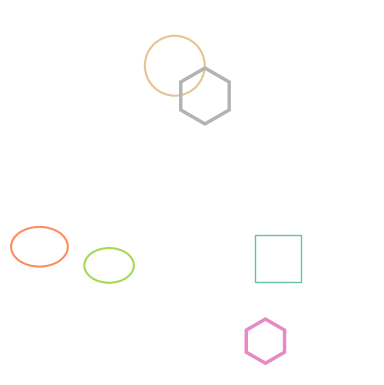[{"shape": "square", "thickness": 1, "radius": 0.3, "center": [0.722, 0.328]}, {"shape": "oval", "thickness": 1.5, "radius": 0.37, "center": [0.102, 0.359]}, {"shape": "hexagon", "thickness": 2.5, "radius": 0.29, "center": [0.689, 0.114]}, {"shape": "oval", "thickness": 1.5, "radius": 0.32, "center": [0.283, 0.311]}, {"shape": "circle", "thickness": 1.5, "radius": 0.39, "center": [0.454, 0.829]}, {"shape": "hexagon", "thickness": 2.5, "radius": 0.36, "center": [0.532, 0.751]}]